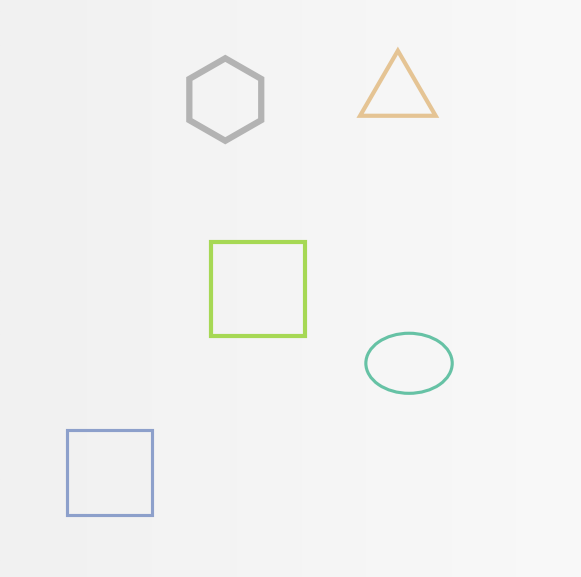[{"shape": "oval", "thickness": 1.5, "radius": 0.37, "center": [0.704, 0.37]}, {"shape": "square", "thickness": 1.5, "radius": 0.37, "center": [0.189, 0.181]}, {"shape": "square", "thickness": 2, "radius": 0.4, "center": [0.445, 0.499]}, {"shape": "triangle", "thickness": 2, "radius": 0.38, "center": [0.684, 0.836]}, {"shape": "hexagon", "thickness": 3, "radius": 0.36, "center": [0.388, 0.827]}]